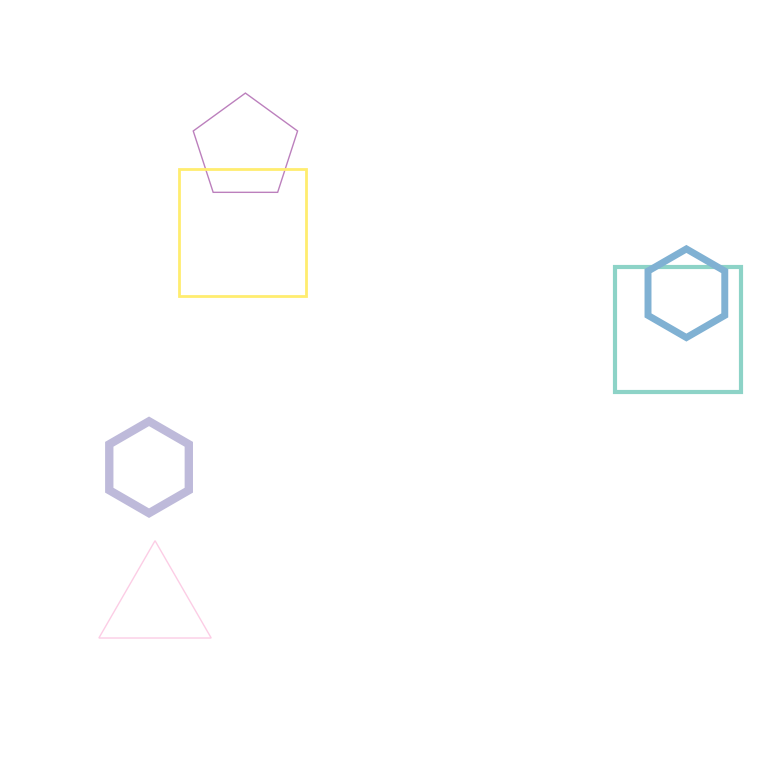[{"shape": "square", "thickness": 1.5, "radius": 0.41, "center": [0.88, 0.572]}, {"shape": "hexagon", "thickness": 3, "radius": 0.3, "center": [0.194, 0.393]}, {"shape": "hexagon", "thickness": 2.5, "radius": 0.29, "center": [0.891, 0.619]}, {"shape": "triangle", "thickness": 0.5, "radius": 0.42, "center": [0.201, 0.214]}, {"shape": "pentagon", "thickness": 0.5, "radius": 0.36, "center": [0.319, 0.808]}, {"shape": "square", "thickness": 1, "radius": 0.41, "center": [0.315, 0.698]}]